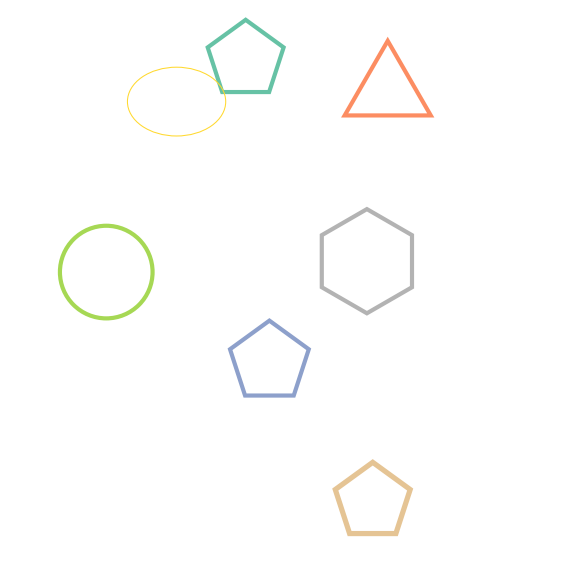[{"shape": "pentagon", "thickness": 2, "radius": 0.35, "center": [0.425, 0.896]}, {"shape": "triangle", "thickness": 2, "radius": 0.43, "center": [0.671, 0.842]}, {"shape": "pentagon", "thickness": 2, "radius": 0.36, "center": [0.466, 0.372]}, {"shape": "circle", "thickness": 2, "radius": 0.4, "center": [0.184, 0.528]}, {"shape": "oval", "thickness": 0.5, "radius": 0.43, "center": [0.306, 0.823]}, {"shape": "pentagon", "thickness": 2.5, "radius": 0.34, "center": [0.645, 0.13]}, {"shape": "hexagon", "thickness": 2, "radius": 0.45, "center": [0.635, 0.547]}]